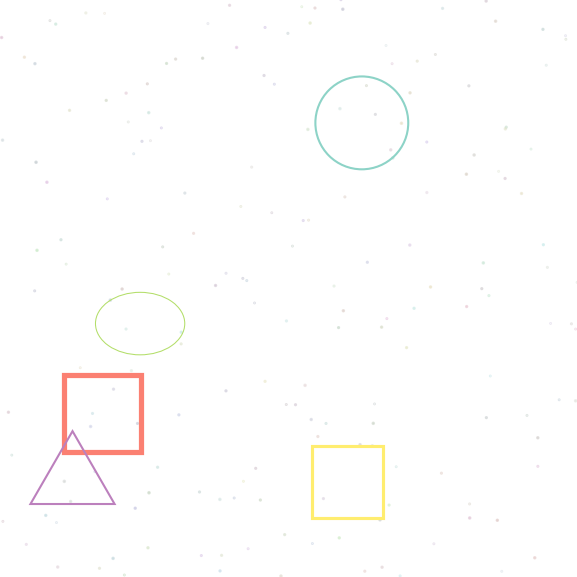[{"shape": "circle", "thickness": 1, "radius": 0.4, "center": [0.627, 0.786]}, {"shape": "square", "thickness": 2.5, "radius": 0.33, "center": [0.177, 0.283]}, {"shape": "oval", "thickness": 0.5, "radius": 0.39, "center": [0.243, 0.439]}, {"shape": "triangle", "thickness": 1, "radius": 0.42, "center": [0.126, 0.168]}, {"shape": "square", "thickness": 1.5, "radius": 0.31, "center": [0.602, 0.164]}]